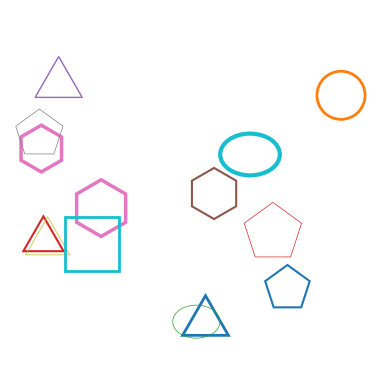[{"shape": "pentagon", "thickness": 1.5, "radius": 0.3, "center": [0.747, 0.251]}, {"shape": "triangle", "thickness": 2, "radius": 0.34, "center": [0.534, 0.163]}, {"shape": "circle", "thickness": 2, "radius": 0.31, "center": [0.886, 0.752]}, {"shape": "oval", "thickness": 0.5, "radius": 0.31, "center": [0.51, 0.165]}, {"shape": "pentagon", "thickness": 0.5, "radius": 0.39, "center": [0.709, 0.396]}, {"shape": "triangle", "thickness": 1.5, "radius": 0.3, "center": [0.113, 0.378]}, {"shape": "triangle", "thickness": 1, "radius": 0.35, "center": [0.152, 0.782]}, {"shape": "hexagon", "thickness": 1.5, "radius": 0.33, "center": [0.556, 0.497]}, {"shape": "hexagon", "thickness": 2.5, "radius": 0.3, "center": [0.107, 0.614]}, {"shape": "hexagon", "thickness": 2.5, "radius": 0.37, "center": [0.263, 0.459]}, {"shape": "pentagon", "thickness": 0.5, "radius": 0.32, "center": [0.102, 0.652]}, {"shape": "triangle", "thickness": 0.5, "radius": 0.33, "center": [0.124, 0.371]}, {"shape": "square", "thickness": 2, "radius": 0.35, "center": [0.24, 0.366]}, {"shape": "oval", "thickness": 3, "radius": 0.39, "center": [0.649, 0.599]}]